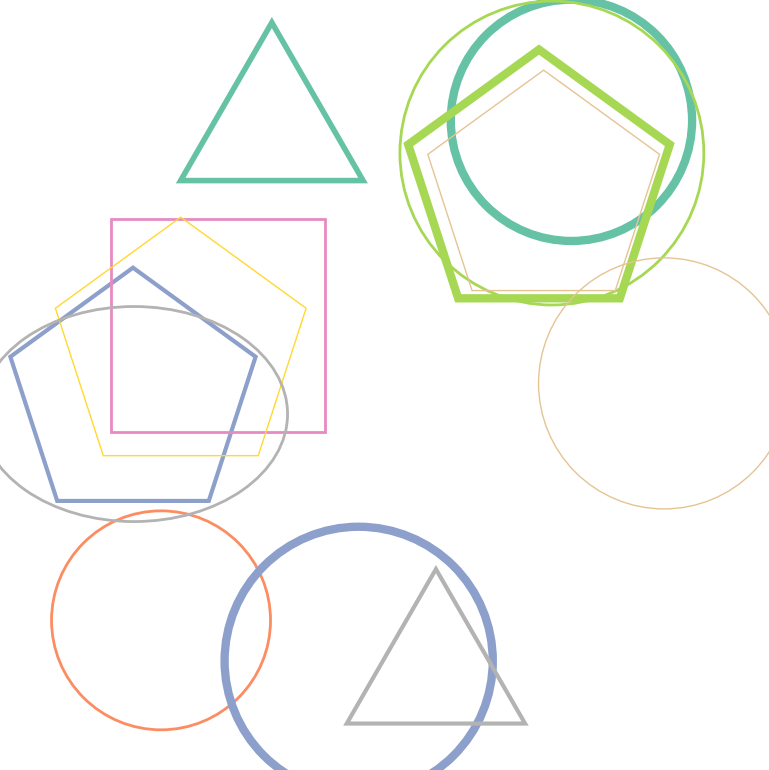[{"shape": "circle", "thickness": 3, "radius": 0.78, "center": [0.742, 0.844]}, {"shape": "triangle", "thickness": 2, "radius": 0.68, "center": [0.353, 0.834]}, {"shape": "circle", "thickness": 1, "radius": 0.71, "center": [0.209, 0.194]}, {"shape": "pentagon", "thickness": 1.5, "radius": 0.84, "center": [0.173, 0.485]}, {"shape": "circle", "thickness": 3, "radius": 0.87, "center": [0.466, 0.142]}, {"shape": "square", "thickness": 1, "radius": 0.69, "center": [0.284, 0.577]}, {"shape": "circle", "thickness": 1, "radius": 0.99, "center": [0.717, 0.801]}, {"shape": "pentagon", "thickness": 3, "radius": 0.89, "center": [0.7, 0.757]}, {"shape": "pentagon", "thickness": 0.5, "radius": 0.86, "center": [0.235, 0.547]}, {"shape": "circle", "thickness": 0.5, "radius": 0.82, "center": [0.862, 0.502]}, {"shape": "pentagon", "thickness": 0.5, "radius": 0.79, "center": [0.706, 0.751]}, {"shape": "oval", "thickness": 1, "radius": 1.0, "center": [0.174, 0.462]}, {"shape": "triangle", "thickness": 1.5, "radius": 0.67, "center": [0.566, 0.127]}]